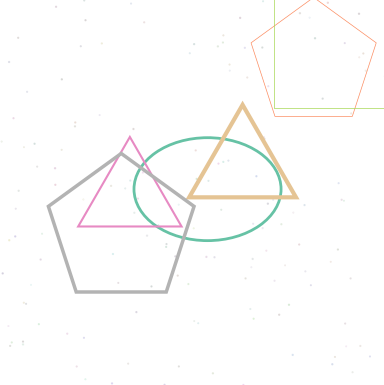[{"shape": "oval", "thickness": 2, "radius": 0.96, "center": [0.539, 0.509]}, {"shape": "pentagon", "thickness": 0.5, "radius": 0.85, "center": [0.815, 0.836]}, {"shape": "triangle", "thickness": 1.5, "radius": 0.78, "center": [0.337, 0.489]}, {"shape": "square", "thickness": 0.5, "radius": 0.79, "center": [0.87, 0.878]}, {"shape": "triangle", "thickness": 3, "radius": 0.8, "center": [0.63, 0.568]}, {"shape": "pentagon", "thickness": 2.5, "radius": 0.99, "center": [0.315, 0.402]}]